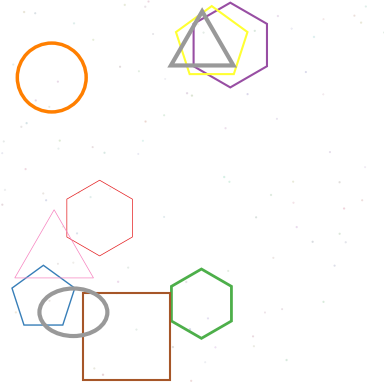[{"shape": "hexagon", "thickness": 0.5, "radius": 0.49, "center": [0.259, 0.434]}, {"shape": "pentagon", "thickness": 1, "radius": 0.43, "center": [0.113, 0.225]}, {"shape": "hexagon", "thickness": 2, "radius": 0.45, "center": [0.523, 0.211]}, {"shape": "hexagon", "thickness": 1.5, "radius": 0.55, "center": [0.598, 0.883]}, {"shape": "circle", "thickness": 2.5, "radius": 0.45, "center": [0.134, 0.799]}, {"shape": "pentagon", "thickness": 1.5, "radius": 0.49, "center": [0.55, 0.887]}, {"shape": "square", "thickness": 1.5, "radius": 0.56, "center": [0.327, 0.127]}, {"shape": "triangle", "thickness": 0.5, "radius": 0.59, "center": [0.141, 0.337]}, {"shape": "oval", "thickness": 3, "radius": 0.44, "center": [0.191, 0.189]}, {"shape": "triangle", "thickness": 3, "radius": 0.47, "center": [0.525, 0.877]}]